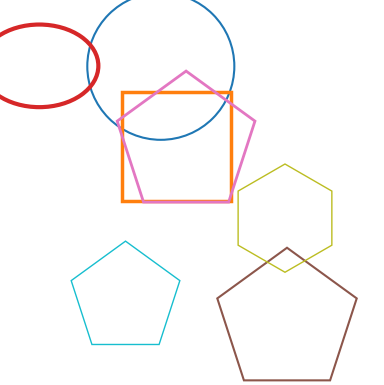[{"shape": "circle", "thickness": 1.5, "radius": 0.95, "center": [0.418, 0.828]}, {"shape": "square", "thickness": 2.5, "radius": 0.71, "center": [0.458, 0.619]}, {"shape": "oval", "thickness": 3, "radius": 0.77, "center": [0.102, 0.829]}, {"shape": "pentagon", "thickness": 1.5, "radius": 0.95, "center": [0.745, 0.166]}, {"shape": "pentagon", "thickness": 2, "radius": 0.94, "center": [0.483, 0.627]}, {"shape": "hexagon", "thickness": 1, "radius": 0.7, "center": [0.74, 0.433]}, {"shape": "pentagon", "thickness": 1, "radius": 0.74, "center": [0.326, 0.225]}]